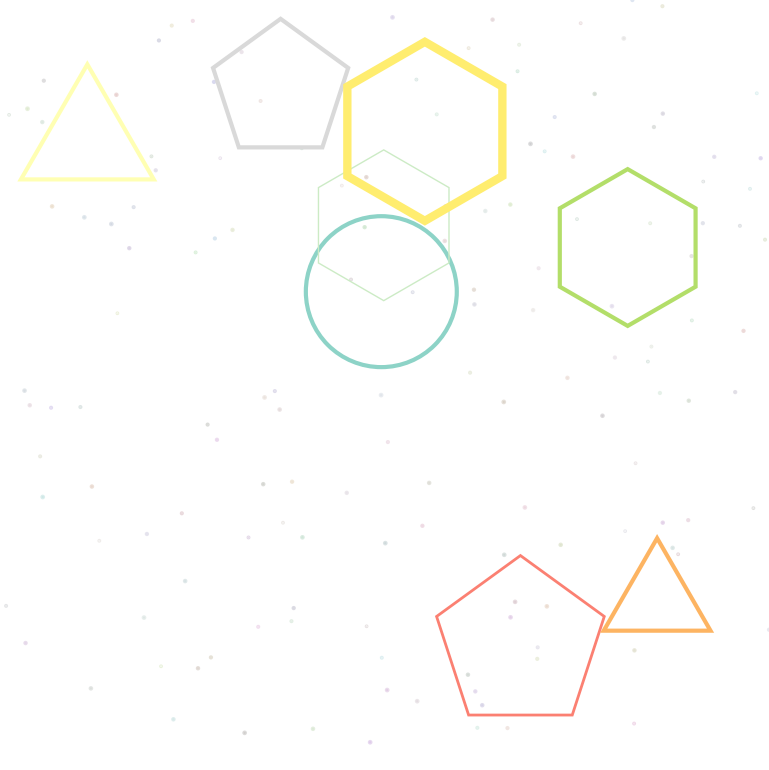[{"shape": "circle", "thickness": 1.5, "radius": 0.49, "center": [0.495, 0.621]}, {"shape": "triangle", "thickness": 1.5, "radius": 0.5, "center": [0.113, 0.817]}, {"shape": "pentagon", "thickness": 1, "radius": 0.57, "center": [0.676, 0.164]}, {"shape": "triangle", "thickness": 1.5, "radius": 0.4, "center": [0.853, 0.221]}, {"shape": "hexagon", "thickness": 1.5, "radius": 0.51, "center": [0.815, 0.679]}, {"shape": "pentagon", "thickness": 1.5, "radius": 0.46, "center": [0.364, 0.883]}, {"shape": "hexagon", "thickness": 0.5, "radius": 0.49, "center": [0.498, 0.707]}, {"shape": "hexagon", "thickness": 3, "radius": 0.58, "center": [0.552, 0.829]}]